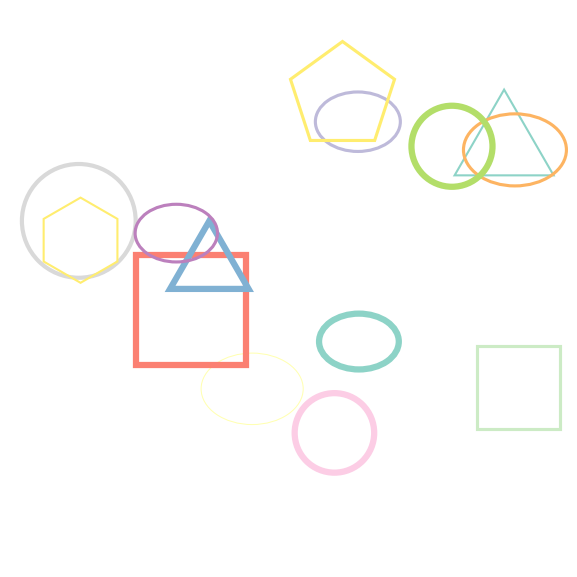[{"shape": "triangle", "thickness": 1, "radius": 0.49, "center": [0.873, 0.745]}, {"shape": "oval", "thickness": 3, "radius": 0.35, "center": [0.622, 0.408]}, {"shape": "oval", "thickness": 0.5, "radius": 0.44, "center": [0.437, 0.326]}, {"shape": "oval", "thickness": 1.5, "radius": 0.37, "center": [0.62, 0.788]}, {"shape": "square", "thickness": 3, "radius": 0.48, "center": [0.331, 0.463]}, {"shape": "triangle", "thickness": 3, "radius": 0.39, "center": [0.362, 0.538]}, {"shape": "oval", "thickness": 1.5, "radius": 0.45, "center": [0.892, 0.74]}, {"shape": "circle", "thickness": 3, "radius": 0.35, "center": [0.783, 0.746]}, {"shape": "circle", "thickness": 3, "radius": 0.34, "center": [0.579, 0.25]}, {"shape": "circle", "thickness": 2, "radius": 0.49, "center": [0.136, 0.617]}, {"shape": "oval", "thickness": 1.5, "radius": 0.36, "center": [0.305, 0.595]}, {"shape": "square", "thickness": 1.5, "radius": 0.36, "center": [0.898, 0.328]}, {"shape": "pentagon", "thickness": 1.5, "radius": 0.47, "center": [0.593, 0.833]}, {"shape": "hexagon", "thickness": 1, "radius": 0.37, "center": [0.139, 0.583]}]